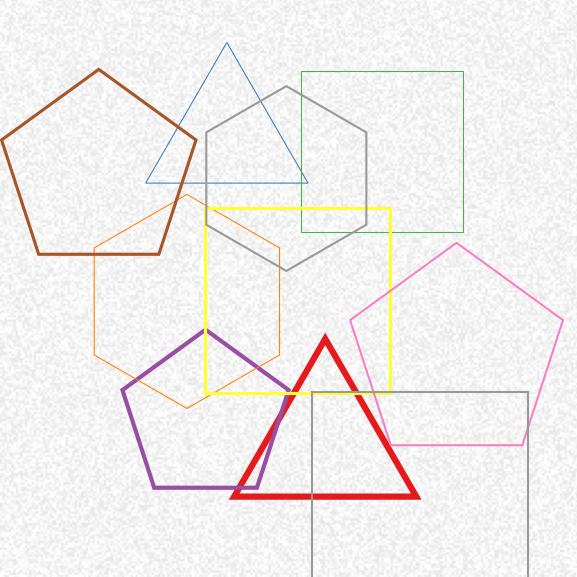[{"shape": "triangle", "thickness": 3, "radius": 0.91, "center": [0.563, 0.23]}, {"shape": "triangle", "thickness": 0.5, "radius": 0.81, "center": [0.393, 0.763]}, {"shape": "square", "thickness": 0.5, "radius": 0.7, "center": [0.661, 0.737]}, {"shape": "pentagon", "thickness": 2, "radius": 0.76, "center": [0.356, 0.277]}, {"shape": "hexagon", "thickness": 0.5, "radius": 0.93, "center": [0.324, 0.477]}, {"shape": "square", "thickness": 1.5, "radius": 0.8, "center": [0.516, 0.479]}, {"shape": "pentagon", "thickness": 1.5, "radius": 0.88, "center": [0.171, 0.702]}, {"shape": "pentagon", "thickness": 1, "radius": 0.97, "center": [0.791, 0.385]}, {"shape": "square", "thickness": 1, "radius": 0.94, "center": [0.727, 0.133]}, {"shape": "hexagon", "thickness": 1, "radius": 0.8, "center": [0.496, 0.69]}]